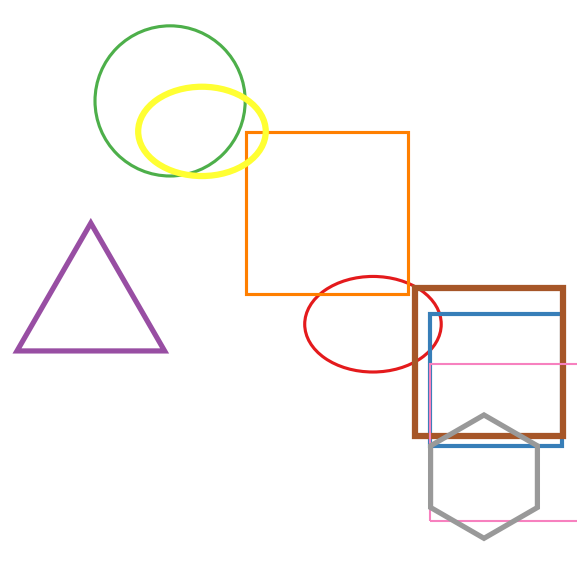[{"shape": "oval", "thickness": 1.5, "radius": 0.59, "center": [0.646, 0.438]}, {"shape": "square", "thickness": 2, "radius": 0.57, "center": [0.858, 0.34]}, {"shape": "circle", "thickness": 1.5, "radius": 0.65, "center": [0.295, 0.824]}, {"shape": "triangle", "thickness": 2.5, "radius": 0.74, "center": [0.157, 0.465]}, {"shape": "square", "thickness": 1.5, "radius": 0.7, "center": [0.566, 0.63]}, {"shape": "oval", "thickness": 3, "radius": 0.55, "center": [0.35, 0.772]}, {"shape": "square", "thickness": 3, "radius": 0.64, "center": [0.847, 0.372]}, {"shape": "square", "thickness": 1, "radius": 0.68, "center": [0.881, 0.233]}, {"shape": "hexagon", "thickness": 2.5, "radius": 0.53, "center": [0.838, 0.174]}]